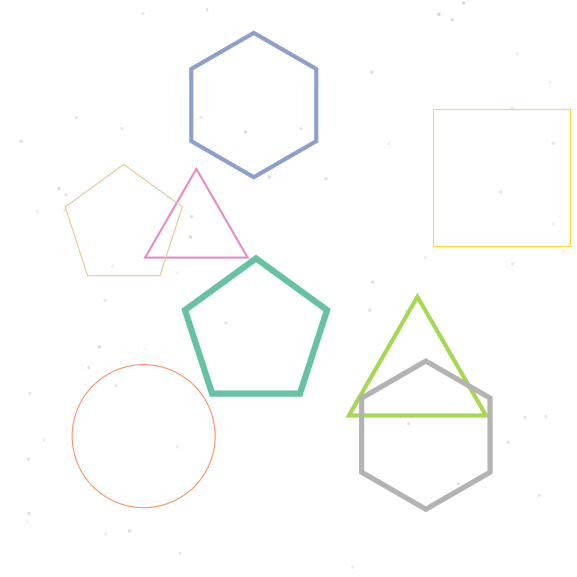[{"shape": "pentagon", "thickness": 3, "radius": 0.65, "center": [0.443, 0.422]}, {"shape": "circle", "thickness": 0.5, "radius": 0.62, "center": [0.249, 0.244]}, {"shape": "hexagon", "thickness": 2, "radius": 0.62, "center": [0.439, 0.817]}, {"shape": "triangle", "thickness": 1, "radius": 0.51, "center": [0.34, 0.604]}, {"shape": "triangle", "thickness": 2, "radius": 0.69, "center": [0.723, 0.348]}, {"shape": "square", "thickness": 0.5, "radius": 0.59, "center": [0.868, 0.692]}, {"shape": "pentagon", "thickness": 0.5, "radius": 0.53, "center": [0.214, 0.608]}, {"shape": "hexagon", "thickness": 2.5, "radius": 0.64, "center": [0.737, 0.246]}]